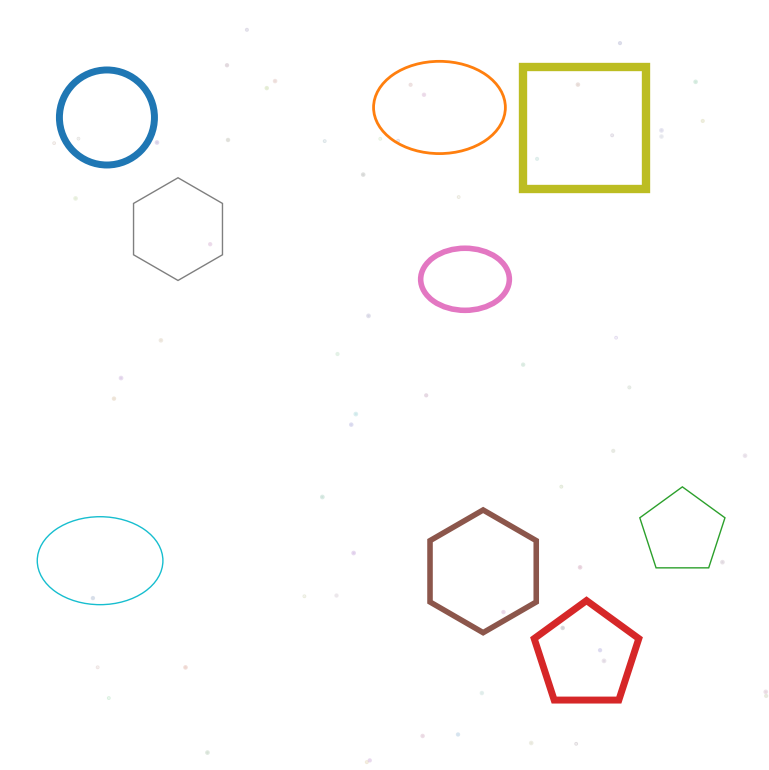[{"shape": "circle", "thickness": 2.5, "radius": 0.31, "center": [0.139, 0.847]}, {"shape": "oval", "thickness": 1, "radius": 0.43, "center": [0.571, 0.86]}, {"shape": "pentagon", "thickness": 0.5, "radius": 0.29, "center": [0.886, 0.31]}, {"shape": "pentagon", "thickness": 2.5, "radius": 0.36, "center": [0.762, 0.149]}, {"shape": "hexagon", "thickness": 2, "radius": 0.4, "center": [0.627, 0.258]}, {"shape": "oval", "thickness": 2, "radius": 0.29, "center": [0.604, 0.637]}, {"shape": "hexagon", "thickness": 0.5, "radius": 0.33, "center": [0.231, 0.702]}, {"shape": "square", "thickness": 3, "radius": 0.4, "center": [0.759, 0.834]}, {"shape": "oval", "thickness": 0.5, "radius": 0.41, "center": [0.13, 0.272]}]